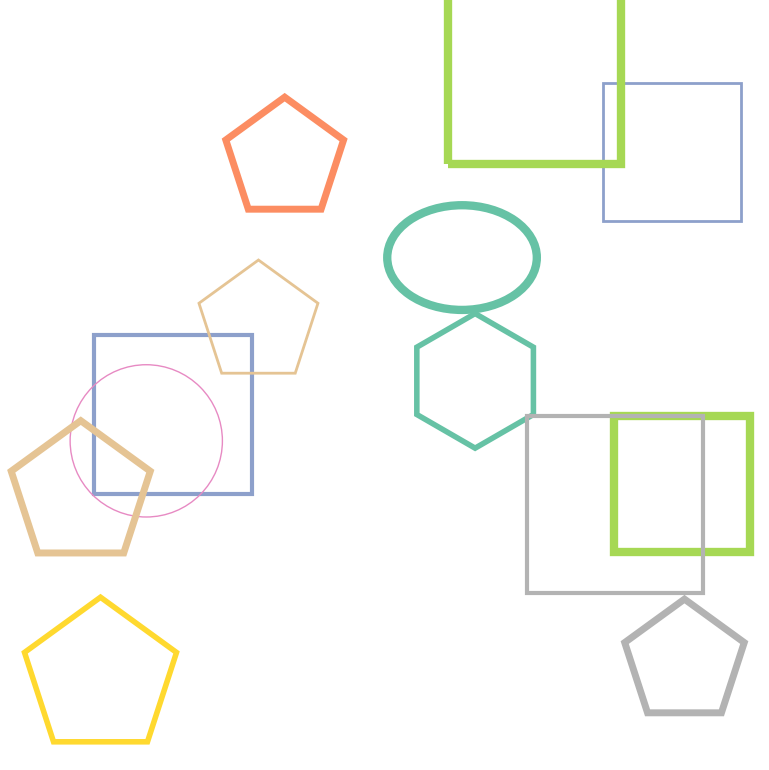[{"shape": "oval", "thickness": 3, "radius": 0.49, "center": [0.6, 0.665]}, {"shape": "hexagon", "thickness": 2, "radius": 0.44, "center": [0.617, 0.505]}, {"shape": "pentagon", "thickness": 2.5, "radius": 0.4, "center": [0.37, 0.793]}, {"shape": "square", "thickness": 1, "radius": 0.45, "center": [0.873, 0.803]}, {"shape": "square", "thickness": 1.5, "radius": 0.51, "center": [0.224, 0.462]}, {"shape": "circle", "thickness": 0.5, "radius": 0.49, "center": [0.19, 0.427]}, {"shape": "square", "thickness": 3, "radius": 0.56, "center": [0.694, 0.899]}, {"shape": "square", "thickness": 3, "radius": 0.44, "center": [0.886, 0.372]}, {"shape": "pentagon", "thickness": 2, "radius": 0.52, "center": [0.131, 0.121]}, {"shape": "pentagon", "thickness": 1, "radius": 0.41, "center": [0.336, 0.581]}, {"shape": "pentagon", "thickness": 2.5, "radius": 0.47, "center": [0.105, 0.359]}, {"shape": "pentagon", "thickness": 2.5, "radius": 0.41, "center": [0.889, 0.14]}, {"shape": "square", "thickness": 1.5, "radius": 0.57, "center": [0.799, 0.345]}]